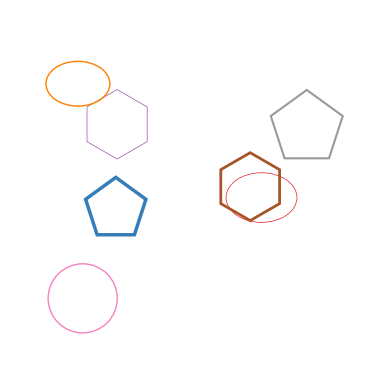[{"shape": "oval", "thickness": 0.5, "radius": 0.46, "center": [0.679, 0.487]}, {"shape": "pentagon", "thickness": 2.5, "radius": 0.41, "center": [0.301, 0.457]}, {"shape": "hexagon", "thickness": 0.5, "radius": 0.45, "center": [0.304, 0.677]}, {"shape": "oval", "thickness": 1, "radius": 0.42, "center": [0.202, 0.783]}, {"shape": "hexagon", "thickness": 2, "radius": 0.44, "center": [0.65, 0.515]}, {"shape": "circle", "thickness": 1, "radius": 0.45, "center": [0.215, 0.225]}, {"shape": "pentagon", "thickness": 1.5, "radius": 0.49, "center": [0.797, 0.668]}]